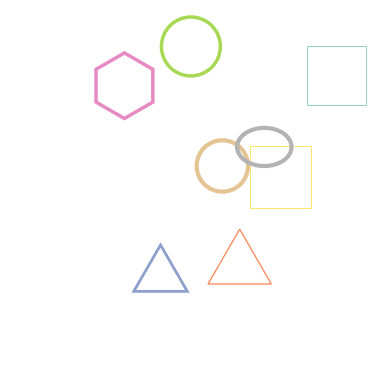[{"shape": "square", "thickness": 0.5, "radius": 0.38, "center": [0.875, 0.803]}, {"shape": "triangle", "thickness": 1, "radius": 0.47, "center": [0.623, 0.31]}, {"shape": "triangle", "thickness": 2, "radius": 0.4, "center": [0.417, 0.283]}, {"shape": "hexagon", "thickness": 2.5, "radius": 0.43, "center": [0.323, 0.777]}, {"shape": "circle", "thickness": 2.5, "radius": 0.38, "center": [0.496, 0.879]}, {"shape": "square", "thickness": 0.5, "radius": 0.4, "center": [0.729, 0.54]}, {"shape": "circle", "thickness": 3, "radius": 0.33, "center": [0.577, 0.569]}, {"shape": "oval", "thickness": 3, "radius": 0.35, "center": [0.687, 0.618]}]